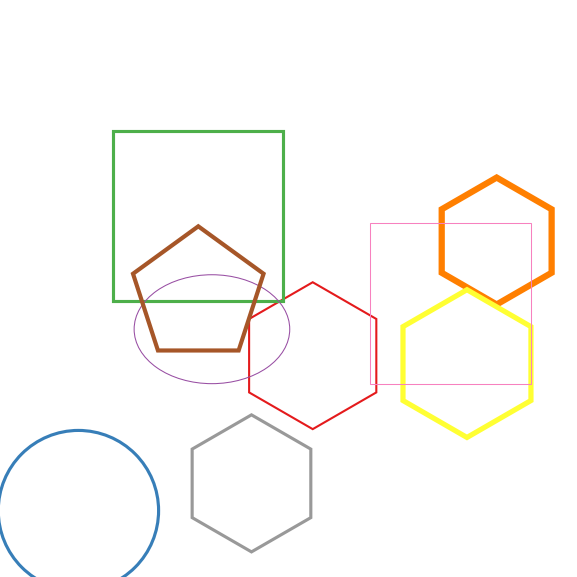[{"shape": "hexagon", "thickness": 1, "radius": 0.64, "center": [0.542, 0.383]}, {"shape": "circle", "thickness": 1.5, "radius": 0.69, "center": [0.136, 0.115]}, {"shape": "square", "thickness": 1.5, "radius": 0.74, "center": [0.342, 0.625]}, {"shape": "oval", "thickness": 0.5, "radius": 0.67, "center": [0.367, 0.429]}, {"shape": "hexagon", "thickness": 3, "radius": 0.55, "center": [0.86, 0.582]}, {"shape": "hexagon", "thickness": 2.5, "radius": 0.64, "center": [0.809, 0.37]}, {"shape": "pentagon", "thickness": 2, "radius": 0.59, "center": [0.343, 0.488]}, {"shape": "square", "thickness": 0.5, "radius": 0.7, "center": [0.78, 0.474]}, {"shape": "hexagon", "thickness": 1.5, "radius": 0.59, "center": [0.435, 0.162]}]